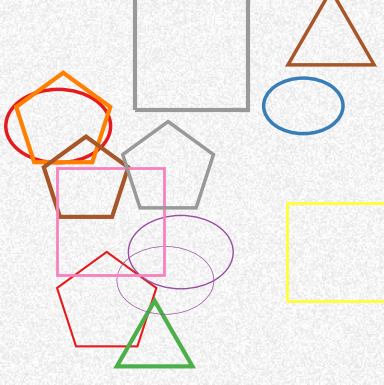[{"shape": "pentagon", "thickness": 1.5, "radius": 0.68, "center": [0.277, 0.21]}, {"shape": "oval", "thickness": 2.5, "radius": 0.68, "center": [0.151, 0.673]}, {"shape": "oval", "thickness": 2.5, "radius": 0.52, "center": [0.788, 0.725]}, {"shape": "triangle", "thickness": 3, "radius": 0.57, "center": [0.402, 0.105]}, {"shape": "oval", "thickness": 0.5, "radius": 0.63, "center": [0.43, 0.272]}, {"shape": "oval", "thickness": 1, "radius": 0.68, "center": [0.47, 0.345]}, {"shape": "pentagon", "thickness": 3, "radius": 0.64, "center": [0.164, 0.683]}, {"shape": "square", "thickness": 2, "radius": 0.64, "center": [0.873, 0.346]}, {"shape": "pentagon", "thickness": 3, "radius": 0.58, "center": [0.223, 0.53]}, {"shape": "triangle", "thickness": 2.5, "radius": 0.65, "center": [0.86, 0.896]}, {"shape": "square", "thickness": 2, "radius": 0.7, "center": [0.287, 0.425]}, {"shape": "square", "thickness": 3, "radius": 0.73, "center": [0.497, 0.861]}, {"shape": "pentagon", "thickness": 2.5, "radius": 0.62, "center": [0.437, 0.56]}]